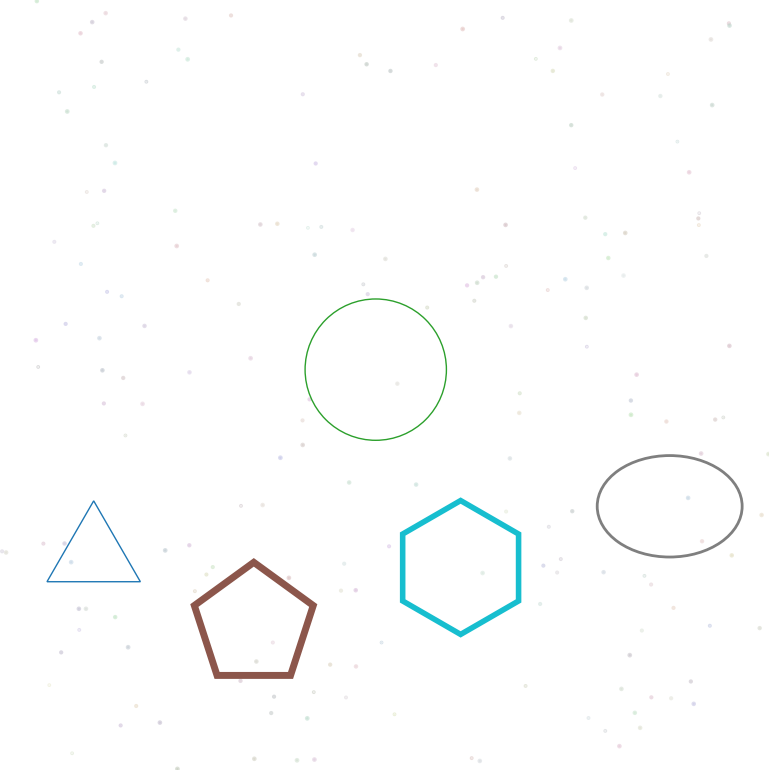[{"shape": "triangle", "thickness": 0.5, "radius": 0.35, "center": [0.122, 0.28]}, {"shape": "circle", "thickness": 0.5, "radius": 0.46, "center": [0.488, 0.52]}, {"shape": "pentagon", "thickness": 2.5, "radius": 0.41, "center": [0.33, 0.189]}, {"shape": "oval", "thickness": 1, "radius": 0.47, "center": [0.87, 0.342]}, {"shape": "hexagon", "thickness": 2, "radius": 0.43, "center": [0.598, 0.263]}]